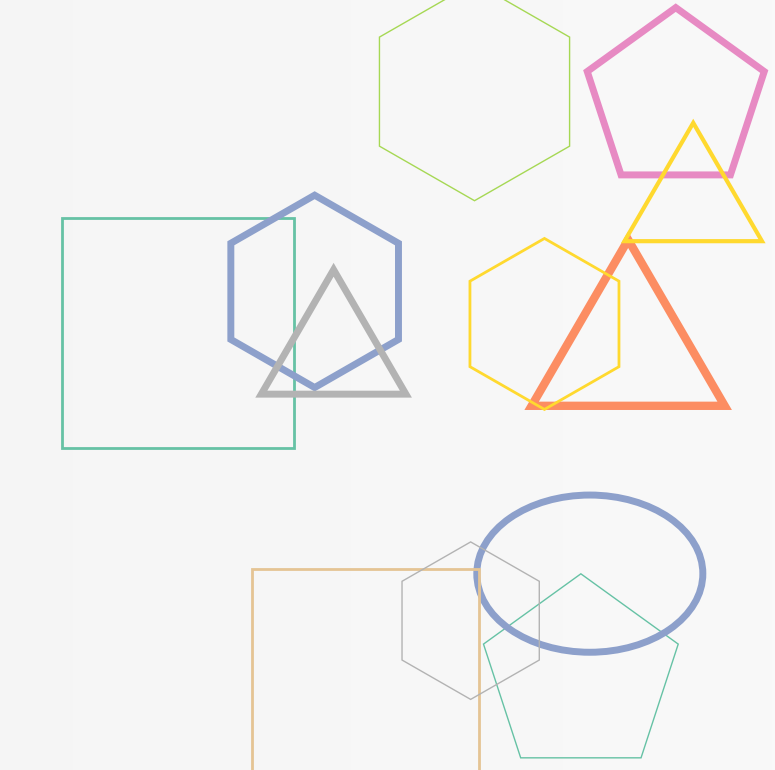[{"shape": "pentagon", "thickness": 0.5, "radius": 0.66, "center": [0.749, 0.123]}, {"shape": "square", "thickness": 1, "radius": 0.75, "center": [0.23, 0.568]}, {"shape": "triangle", "thickness": 3, "radius": 0.72, "center": [0.811, 0.545]}, {"shape": "hexagon", "thickness": 2.5, "radius": 0.62, "center": [0.406, 0.622]}, {"shape": "oval", "thickness": 2.5, "radius": 0.73, "center": [0.761, 0.255]}, {"shape": "pentagon", "thickness": 2.5, "radius": 0.6, "center": [0.872, 0.87]}, {"shape": "hexagon", "thickness": 0.5, "radius": 0.71, "center": [0.612, 0.881]}, {"shape": "hexagon", "thickness": 1, "radius": 0.56, "center": [0.703, 0.579]}, {"shape": "triangle", "thickness": 1.5, "radius": 0.51, "center": [0.894, 0.738]}, {"shape": "square", "thickness": 1, "radius": 0.73, "center": [0.471, 0.115]}, {"shape": "triangle", "thickness": 2.5, "radius": 0.54, "center": [0.43, 0.542]}, {"shape": "hexagon", "thickness": 0.5, "radius": 0.51, "center": [0.607, 0.194]}]